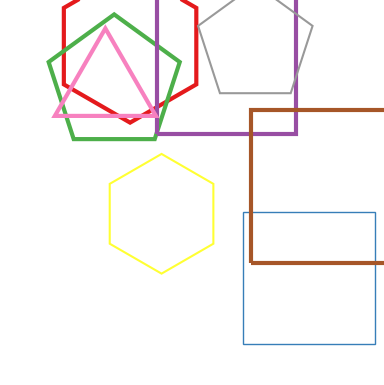[{"shape": "hexagon", "thickness": 3, "radius": 0.99, "center": [0.338, 0.88]}, {"shape": "square", "thickness": 1, "radius": 0.86, "center": [0.803, 0.278]}, {"shape": "pentagon", "thickness": 3, "radius": 0.9, "center": [0.297, 0.784]}, {"shape": "square", "thickness": 3, "radius": 0.9, "center": [0.587, 0.832]}, {"shape": "hexagon", "thickness": 1.5, "radius": 0.78, "center": [0.42, 0.445]}, {"shape": "square", "thickness": 3, "radius": 1.0, "center": [0.851, 0.516]}, {"shape": "triangle", "thickness": 3, "radius": 0.76, "center": [0.274, 0.775]}, {"shape": "pentagon", "thickness": 1.5, "radius": 0.78, "center": [0.663, 0.884]}]